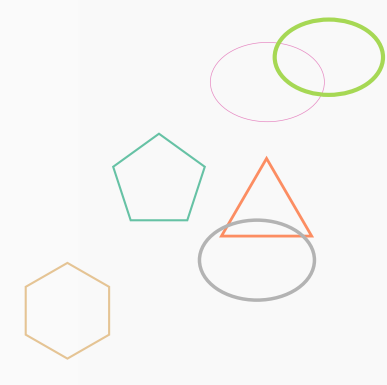[{"shape": "pentagon", "thickness": 1.5, "radius": 0.62, "center": [0.41, 0.528]}, {"shape": "triangle", "thickness": 2, "radius": 0.67, "center": [0.688, 0.454]}, {"shape": "oval", "thickness": 0.5, "radius": 0.74, "center": [0.69, 0.787]}, {"shape": "oval", "thickness": 3, "radius": 0.7, "center": [0.849, 0.851]}, {"shape": "hexagon", "thickness": 1.5, "radius": 0.62, "center": [0.174, 0.193]}, {"shape": "oval", "thickness": 2.5, "radius": 0.74, "center": [0.663, 0.324]}]